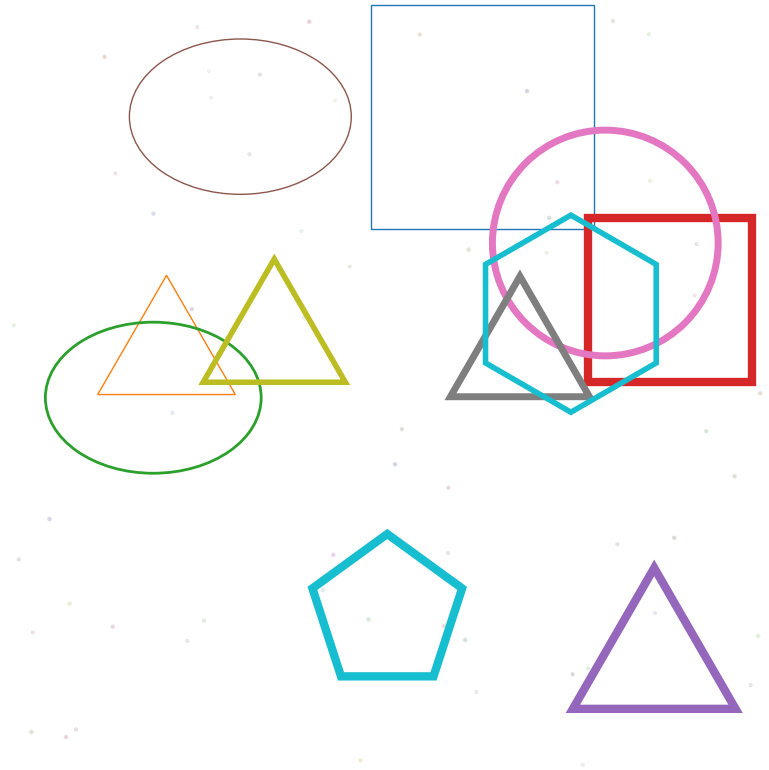[{"shape": "square", "thickness": 0.5, "radius": 0.73, "center": [0.627, 0.848]}, {"shape": "triangle", "thickness": 0.5, "radius": 0.52, "center": [0.216, 0.539]}, {"shape": "oval", "thickness": 1, "radius": 0.7, "center": [0.199, 0.483]}, {"shape": "square", "thickness": 3, "radius": 0.53, "center": [0.87, 0.611]}, {"shape": "triangle", "thickness": 3, "radius": 0.61, "center": [0.85, 0.14]}, {"shape": "oval", "thickness": 0.5, "radius": 0.72, "center": [0.312, 0.848]}, {"shape": "circle", "thickness": 2.5, "radius": 0.73, "center": [0.786, 0.684]}, {"shape": "triangle", "thickness": 2.5, "radius": 0.52, "center": [0.675, 0.537]}, {"shape": "triangle", "thickness": 2, "radius": 0.53, "center": [0.356, 0.557]}, {"shape": "pentagon", "thickness": 3, "radius": 0.51, "center": [0.503, 0.204]}, {"shape": "hexagon", "thickness": 2, "radius": 0.64, "center": [0.741, 0.593]}]